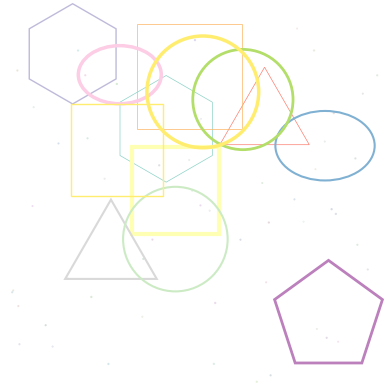[{"shape": "hexagon", "thickness": 0.5, "radius": 0.69, "center": [0.432, 0.665]}, {"shape": "square", "thickness": 3, "radius": 0.57, "center": [0.456, 0.506]}, {"shape": "hexagon", "thickness": 1, "radius": 0.65, "center": [0.189, 0.86]}, {"shape": "triangle", "thickness": 0.5, "radius": 0.67, "center": [0.687, 0.691]}, {"shape": "oval", "thickness": 1.5, "radius": 0.64, "center": [0.844, 0.622]}, {"shape": "square", "thickness": 0.5, "radius": 0.68, "center": [0.492, 0.802]}, {"shape": "circle", "thickness": 2, "radius": 0.65, "center": [0.631, 0.741]}, {"shape": "oval", "thickness": 2.5, "radius": 0.54, "center": [0.311, 0.806]}, {"shape": "triangle", "thickness": 1.5, "radius": 0.69, "center": [0.288, 0.344]}, {"shape": "pentagon", "thickness": 2, "radius": 0.74, "center": [0.853, 0.176]}, {"shape": "circle", "thickness": 1.5, "radius": 0.68, "center": [0.456, 0.379]}, {"shape": "circle", "thickness": 2.5, "radius": 0.73, "center": [0.527, 0.761]}, {"shape": "square", "thickness": 1, "radius": 0.6, "center": [0.303, 0.611]}]